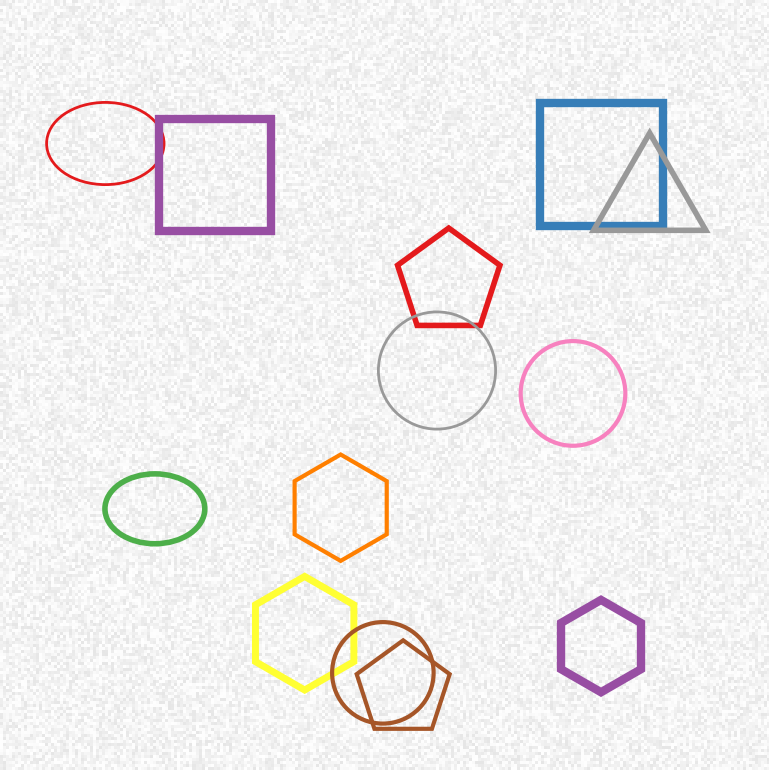[{"shape": "oval", "thickness": 1, "radius": 0.38, "center": [0.137, 0.814]}, {"shape": "pentagon", "thickness": 2, "radius": 0.35, "center": [0.583, 0.634]}, {"shape": "square", "thickness": 3, "radius": 0.4, "center": [0.782, 0.786]}, {"shape": "oval", "thickness": 2, "radius": 0.32, "center": [0.201, 0.339]}, {"shape": "hexagon", "thickness": 3, "radius": 0.3, "center": [0.781, 0.161]}, {"shape": "square", "thickness": 3, "radius": 0.36, "center": [0.279, 0.773]}, {"shape": "hexagon", "thickness": 1.5, "radius": 0.35, "center": [0.442, 0.341]}, {"shape": "hexagon", "thickness": 2.5, "radius": 0.37, "center": [0.396, 0.178]}, {"shape": "circle", "thickness": 1.5, "radius": 0.33, "center": [0.497, 0.126]}, {"shape": "pentagon", "thickness": 1.5, "radius": 0.32, "center": [0.524, 0.105]}, {"shape": "circle", "thickness": 1.5, "radius": 0.34, "center": [0.744, 0.489]}, {"shape": "triangle", "thickness": 2, "radius": 0.42, "center": [0.844, 0.743]}, {"shape": "circle", "thickness": 1, "radius": 0.38, "center": [0.568, 0.519]}]